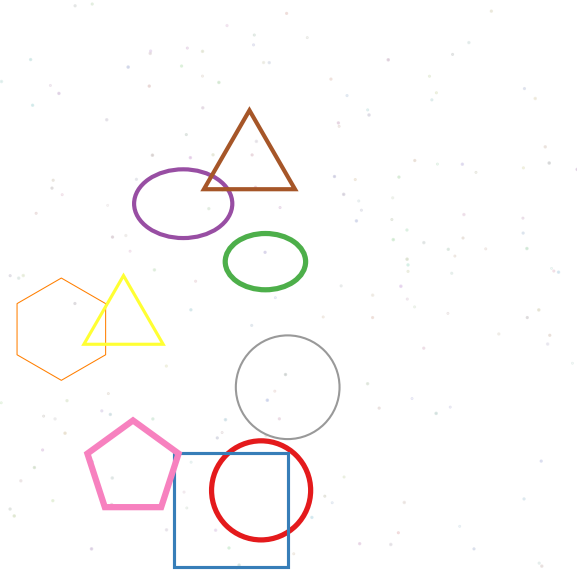[{"shape": "circle", "thickness": 2.5, "radius": 0.43, "center": [0.452, 0.15]}, {"shape": "square", "thickness": 1.5, "radius": 0.49, "center": [0.399, 0.116]}, {"shape": "oval", "thickness": 2.5, "radius": 0.35, "center": [0.46, 0.546]}, {"shape": "oval", "thickness": 2, "radius": 0.43, "center": [0.317, 0.646]}, {"shape": "hexagon", "thickness": 0.5, "radius": 0.44, "center": [0.106, 0.429]}, {"shape": "triangle", "thickness": 1.5, "radius": 0.4, "center": [0.214, 0.443]}, {"shape": "triangle", "thickness": 2, "radius": 0.46, "center": [0.432, 0.717]}, {"shape": "pentagon", "thickness": 3, "radius": 0.42, "center": [0.23, 0.188]}, {"shape": "circle", "thickness": 1, "radius": 0.45, "center": [0.498, 0.329]}]